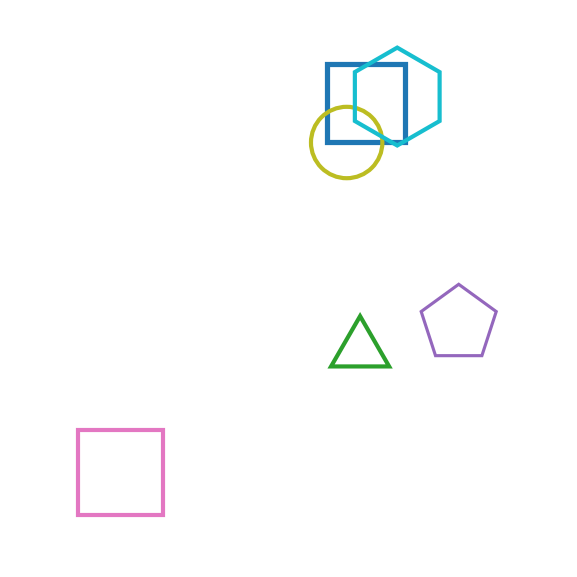[{"shape": "square", "thickness": 2.5, "radius": 0.34, "center": [0.634, 0.821]}, {"shape": "triangle", "thickness": 2, "radius": 0.29, "center": [0.624, 0.394]}, {"shape": "pentagon", "thickness": 1.5, "radius": 0.34, "center": [0.794, 0.439]}, {"shape": "square", "thickness": 2, "radius": 0.37, "center": [0.209, 0.181]}, {"shape": "circle", "thickness": 2, "radius": 0.31, "center": [0.6, 0.752]}, {"shape": "hexagon", "thickness": 2, "radius": 0.42, "center": [0.688, 0.832]}]